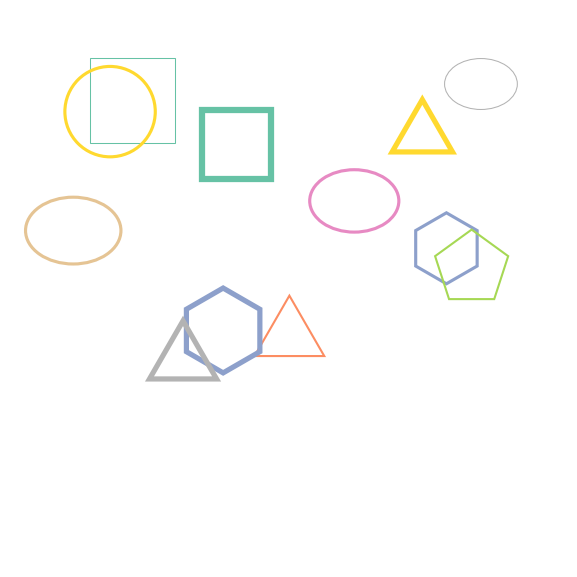[{"shape": "square", "thickness": 3, "radius": 0.3, "center": [0.41, 0.749]}, {"shape": "square", "thickness": 0.5, "radius": 0.37, "center": [0.23, 0.825]}, {"shape": "triangle", "thickness": 1, "radius": 0.35, "center": [0.501, 0.417]}, {"shape": "hexagon", "thickness": 2.5, "radius": 0.37, "center": [0.386, 0.427]}, {"shape": "hexagon", "thickness": 1.5, "radius": 0.31, "center": [0.773, 0.569]}, {"shape": "oval", "thickness": 1.5, "radius": 0.39, "center": [0.613, 0.651]}, {"shape": "pentagon", "thickness": 1, "radius": 0.33, "center": [0.817, 0.535]}, {"shape": "circle", "thickness": 1.5, "radius": 0.39, "center": [0.191, 0.806]}, {"shape": "triangle", "thickness": 2.5, "radius": 0.3, "center": [0.731, 0.766]}, {"shape": "oval", "thickness": 1.5, "radius": 0.41, "center": [0.127, 0.6]}, {"shape": "triangle", "thickness": 2.5, "radius": 0.34, "center": [0.317, 0.376]}, {"shape": "oval", "thickness": 0.5, "radius": 0.32, "center": [0.833, 0.854]}]